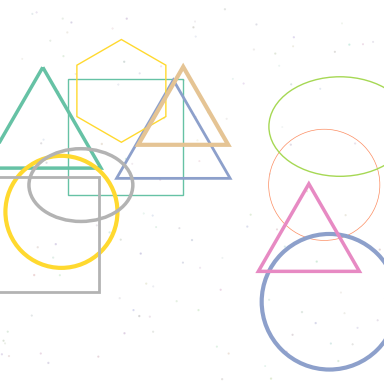[{"shape": "square", "thickness": 1, "radius": 0.75, "center": [0.326, 0.644]}, {"shape": "triangle", "thickness": 2.5, "radius": 0.87, "center": [0.111, 0.651]}, {"shape": "circle", "thickness": 0.5, "radius": 0.72, "center": [0.842, 0.52]}, {"shape": "triangle", "thickness": 2, "radius": 0.85, "center": [0.45, 0.622]}, {"shape": "circle", "thickness": 3, "radius": 0.88, "center": [0.856, 0.216]}, {"shape": "triangle", "thickness": 2.5, "radius": 0.76, "center": [0.802, 0.371]}, {"shape": "oval", "thickness": 1, "radius": 0.92, "center": [0.883, 0.671]}, {"shape": "hexagon", "thickness": 1, "radius": 0.67, "center": [0.315, 0.764]}, {"shape": "circle", "thickness": 3, "radius": 0.73, "center": [0.16, 0.45]}, {"shape": "triangle", "thickness": 3, "radius": 0.67, "center": [0.476, 0.691]}, {"shape": "oval", "thickness": 2.5, "radius": 0.67, "center": [0.21, 0.519]}, {"shape": "square", "thickness": 2, "radius": 0.74, "center": [0.108, 0.391]}]